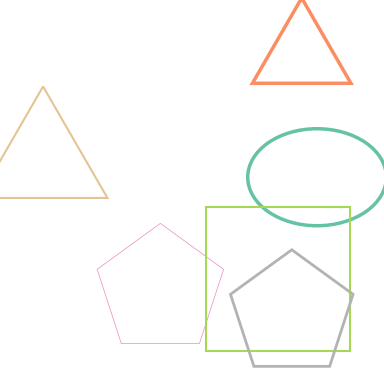[{"shape": "oval", "thickness": 2.5, "radius": 0.9, "center": [0.823, 0.54]}, {"shape": "triangle", "thickness": 2.5, "radius": 0.74, "center": [0.784, 0.858]}, {"shape": "pentagon", "thickness": 0.5, "radius": 0.86, "center": [0.417, 0.247]}, {"shape": "square", "thickness": 1.5, "radius": 0.93, "center": [0.723, 0.275]}, {"shape": "triangle", "thickness": 1.5, "radius": 0.97, "center": [0.112, 0.582]}, {"shape": "pentagon", "thickness": 2, "radius": 0.84, "center": [0.758, 0.184]}]